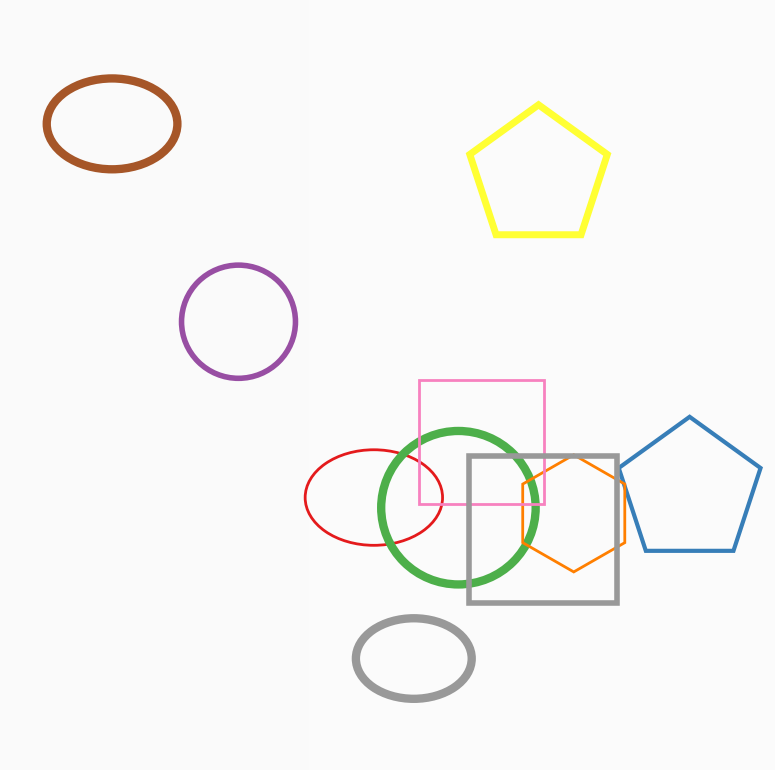[{"shape": "oval", "thickness": 1, "radius": 0.44, "center": [0.482, 0.354]}, {"shape": "pentagon", "thickness": 1.5, "radius": 0.48, "center": [0.89, 0.362]}, {"shape": "circle", "thickness": 3, "radius": 0.5, "center": [0.592, 0.341]}, {"shape": "circle", "thickness": 2, "radius": 0.37, "center": [0.308, 0.582]}, {"shape": "hexagon", "thickness": 1, "radius": 0.38, "center": [0.74, 0.333]}, {"shape": "pentagon", "thickness": 2.5, "radius": 0.47, "center": [0.695, 0.771]}, {"shape": "oval", "thickness": 3, "radius": 0.42, "center": [0.145, 0.839]}, {"shape": "square", "thickness": 1, "radius": 0.4, "center": [0.622, 0.426]}, {"shape": "oval", "thickness": 3, "radius": 0.37, "center": [0.534, 0.145]}, {"shape": "square", "thickness": 2, "radius": 0.48, "center": [0.701, 0.312]}]